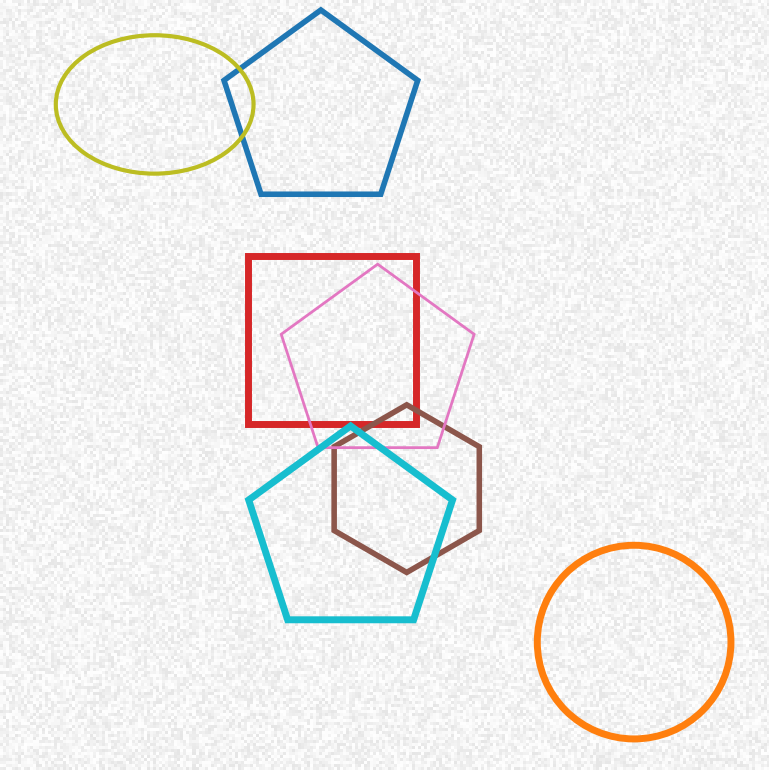[{"shape": "pentagon", "thickness": 2, "radius": 0.66, "center": [0.417, 0.855]}, {"shape": "circle", "thickness": 2.5, "radius": 0.63, "center": [0.824, 0.166]}, {"shape": "square", "thickness": 2.5, "radius": 0.55, "center": [0.431, 0.558]}, {"shape": "hexagon", "thickness": 2, "radius": 0.54, "center": [0.528, 0.365]}, {"shape": "pentagon", "thickness": 1, "radius": 0.66, "center": [0.49, 0.525]}, {"shape": "oval", "thickness": 1.5, "radius": 0.64, "center": [0.201, 0.864]}, {"shape": "pentagon", "thickness": 2.5, "radius": 0.7, "center": [0.455, 0.308]}]